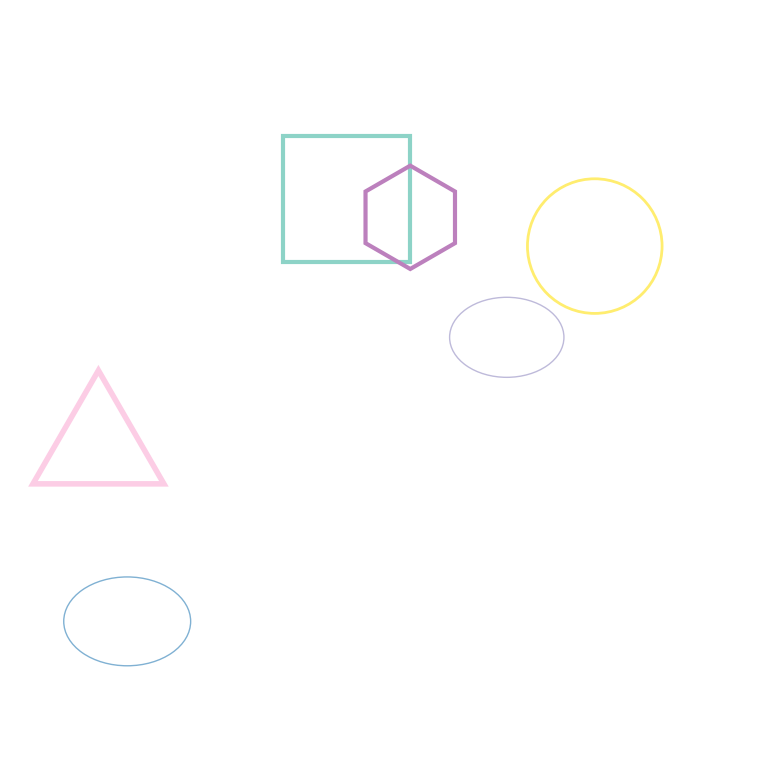[{"shape": "square", "thickness": 1.5, "radius": 0.41, "center": [0.45, 0.742]}, {"shape": "oval", "thickness": 0.5, "radius": 0.37, "center": [0.658, 0.562]}, {"shape": "oval", "thickness": 0.5, "radius": 0.41, "center": [0.165, 0.193]}, {"shape": "triangle", "thickness": 2, "radius": 0.49, "center": [0.128, 0.421]}, {"shape": "hexagon", "thickness": 1.5, "radius": 0.34, "center": [0.533, 0.718]}, {"shape": "circle", "thickness": 1, "radius": 0.44, "center": [0.772, 0.68]}]